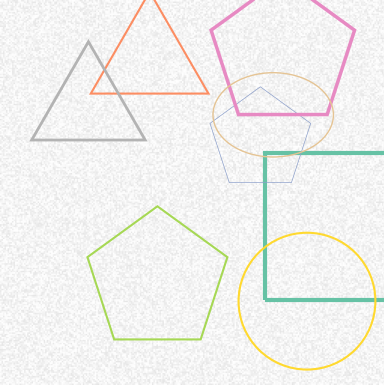[{"shape": "square", "thickness": 3, "radius": 0.95, "center": [0.88, 0.411]}, {"shape": "triangle", "thickness": 1.5, "radius": 0.88, "center": [0.389, 0.845]}, {"shape": "pentagon", "thickness": 0.5, "radius": 0.69, "center": [0.676, 0.637]}, {"shape": "pentagon", "thickness": 2.5, "radius": 0.98, "center": [0.735, 0.861]}, {"shape": "pentagon", "thickness": 1.5, "radius": 0.96, "center": [0.409, 0.273]}, {"shape": "circle", "thickness": 1.5, "radius": 0.89, "center": [0.797, 0.218]}, {"shape": "oval", "thickness": 1, "radius": 0.78, "center": [0.71, 0.702]}, {"shape": "triangle", "thickness": 2, "radius": 0.85, "center": [0.23, 0.721]}]